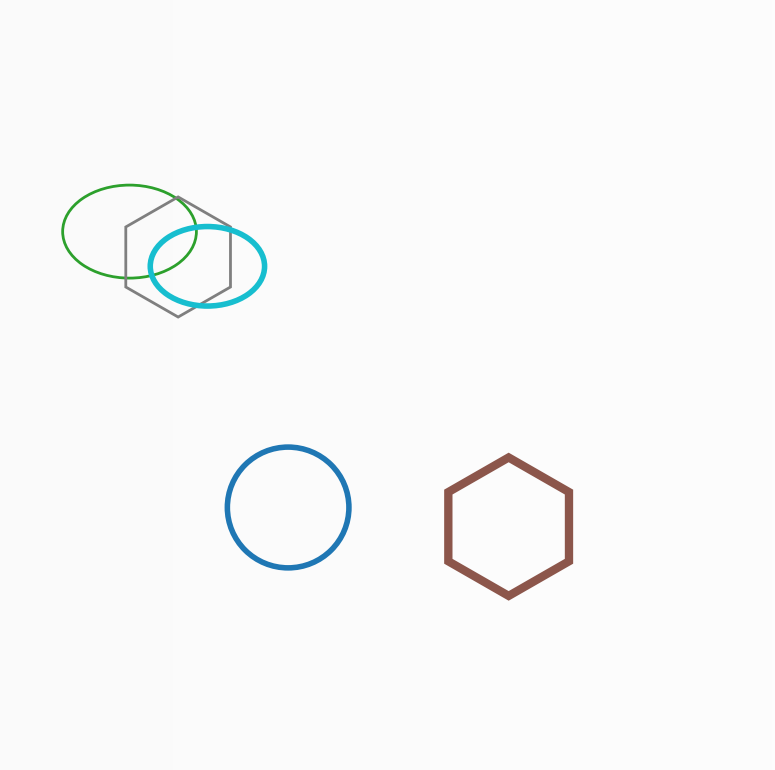[{"shape": "circle", "thickness": 2, "radius": 0.39, "center": [0.372, 0.341]}, {"shape": "oval", "thickness": 1, "radius": 0.43, "center": [0.167, 0.699]}, {"shape": "hexagon", "thickness": 3, "radius": 0.45, "center": [0.656, 0.316]}, {"shape": "hexagon", "thickness": 1, "radius": 0.39, "center": [0.23, 0.666]}, {"shape": "oval", "thickness": 2, "radius": 0.37, "center": [0.268, 0.654]}]